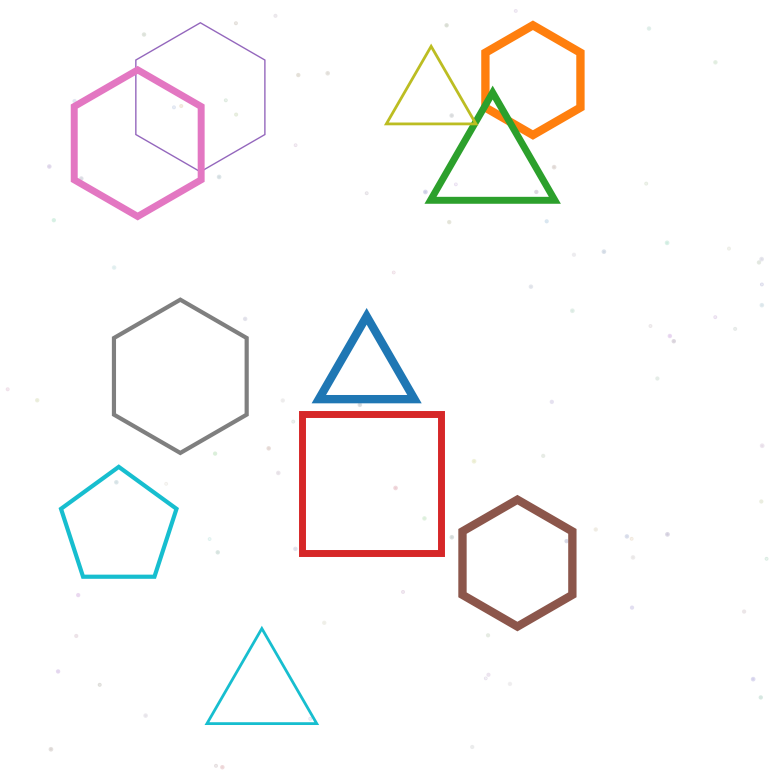[{"shape": "triangle", "thickness": 3, "radius": 0.36, "center": [0.476, 0.517]}, {"shape": "hexagon", "thickness": 3, "radius": 0.36, "center": [0.692, 0.896]}, {"shape": "triangle", "thickness": 2.5, "radius": 0.47, "center": [0.64, 0.787]}, {"shape": "square", "thickness": 2.5, "radius": 0.45, "center": [0.482, 0.372]}, {"shape": "hexagon", "thickness": 0.5, "radius": 0.48, "center": [0.26, 0.874]}, {"shape": "hexagon", "thickness": 3, "radius": 0.41, "center": [0.672, 0.269]}, {"shape": "hexagon", "thickness": 2.5, "radius": 0.48, "center": [0.179, 0.814]}, {"shape": "hexagon", "thickness": 1.5, "radius": 0.5, "center": [0.234, 0.511]}, {"shape": "triangle", "thickness": 1, "radius": 0.34, "center": [0.56, 0.873]}, {"shape": "triangle", "thickness": 1, "radius": 0.41, "center": [0.34, 0.101]}, {"shape": "pentagon", "thickness": 1.5, "radius": 0.39, "center": [0.154, 0.315]}]